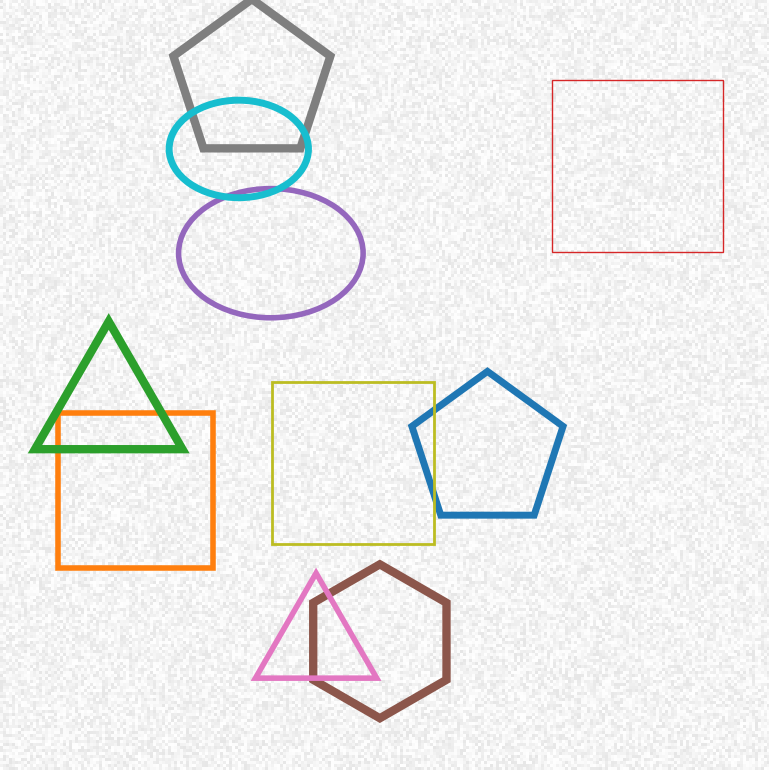[{"shape": "pentagon", "thickness": 2.5, "radius": 0.52, "center": [0.633, 0.414]}, {"shape": "square", "thickness": 2, "radius": 0.5, "center": [0.176, 0.363]}, {"shape": "triangle", "thickness": 3, "radius": 0.55, "center": [0.141, 0.472]}, {"shape": "square", "thickness": 0.5, "radius": 0.56, "center": [0.828, 0.784]}, {"shape": "oval", "thickness": 2, "radius": 0.6, "center": [0.352, 0.671]}, {"shape": "hexagon", "thickness": 3, "radius": 0.5, "center": [0.493, 0.167]}, {"shape": "triangle", "thickness": 2, "radius": 0.45, "center": [0.41, 0.165]}, {"shape": "pentagon", "thickness": 3, "radius": 0.54, "center": [0.327, 0.894]}, {"shape": "square", "thickness": 1, "radius": 0.53, "center": [0.459, 0.399]}, {"shape": "oval", "thickness": 2.5, "radius": 0.45, "center": [0.31, 0.807]}]